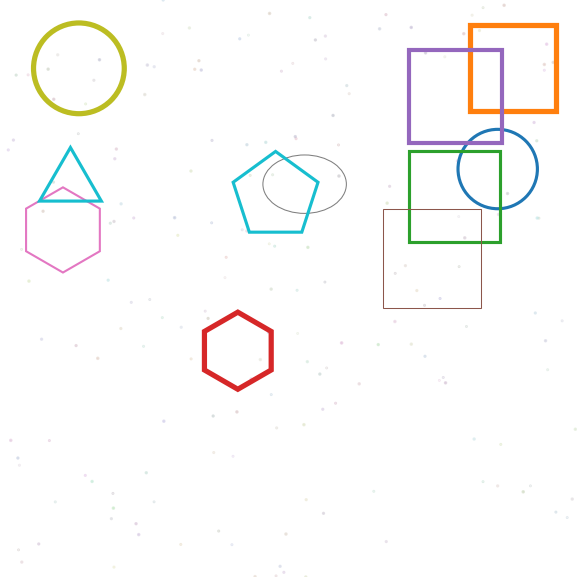[{"shape": "circle", "thickness": 1.5, "radius": 0.34, "center": [0.862, 0.706]}, {"shape": "square", "thickness": 2.5, "radius": 0.37, "center": [0.889, 0.881]}, {"shape": "square", "thickness": 1.5, "radius": 0.39, "center": [0.787, 0.659]}, {"shape": "hexagon", "thickness": 2.5, "radius": 0.33, "center": [0.412, 0.392]}, {"shape": "square", "thickness": 2, "radius": 0.4, "center": [0.789, 0.832]}, {"shape": "square", "thickness": 0.5, "radius": 0.43, "center": [0.749, 0.551]}, {"shape": "hexagon", "thickness": 1, "radius": 0.37, "center": [0.109, 0.601]}, {"shape": "oval", "thickness": 0.5, "radius": 0.36, "center": [0.528, 0.68]}, {"shape": "circle", "thickness": 2.5, "radius": 0.39, "center": [0.137, 0.881]}, {"shape": "triangle", "thickness": 1.5, "radius": 0.31, "center": [0.122, 0.682]}, {"shape": "pentagon", "thickness": 1.5, "radius": 0.39, "center": [0.477, 0.66]}]